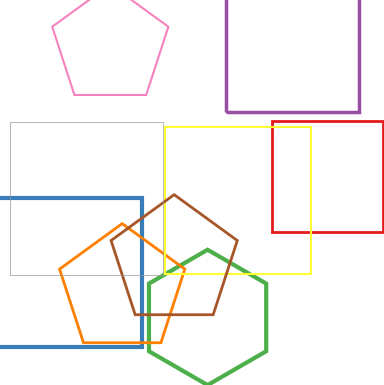[{"shape": "square", "thickness": 2, "radius": 0.72, "center": [0.85, 0.542]}, {"shape": "square", "thickness": 3, "radius": 0.96, "center": [0.177, 0.293]}, {"shape": "hexagon", "thickness": 3, "radius": 0.88, "center": [0.539, 0.176]}, {"shape": "square", "thickness": 2.5, "radius": 0.86, "center": [0.761, 0.881]}, {"shape": "pentagon", "thickness": 2, "radius": 0.86, "center": [0.317, 0.248]}, {"shape": "square", "thickness": 1.5, "radius": 0.95, "center": [0.618, 0.479]}, {"shape": "pentagon", "thickness": 2, "radius": 0.86, "center": [0.452, 0.322]}, {"shape": "pentagon", "thickness": 1.5, "radius": 0.79, "center": [0.286, 0.882]}, {"shape": "square", "thickness": 0.5, "radius": 1.0, "center": [0.224, 0.484]}]